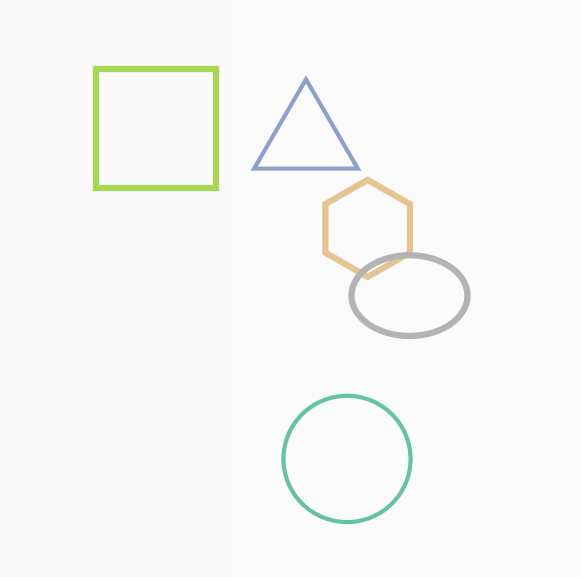[{"shape": "circle", "thickness": 2, "radius": 0.55, "center": [0.597, 0.204]}, {"shape": "triangle", "thickness": 2, "radius": 0.52, "center": [0.526, 0.759]}, {"shape": "square", "thickness": 3, "radius": 0.52, "center": [0.269, 0.777]}, {"shape": "hexagon", "thickness": 3, "radius": 0.42, "center": [0.633, 0.604]}, {"shape": "oval", "thickness": 3, "radius": 0.5, "center": [0.704, 0.487]}]